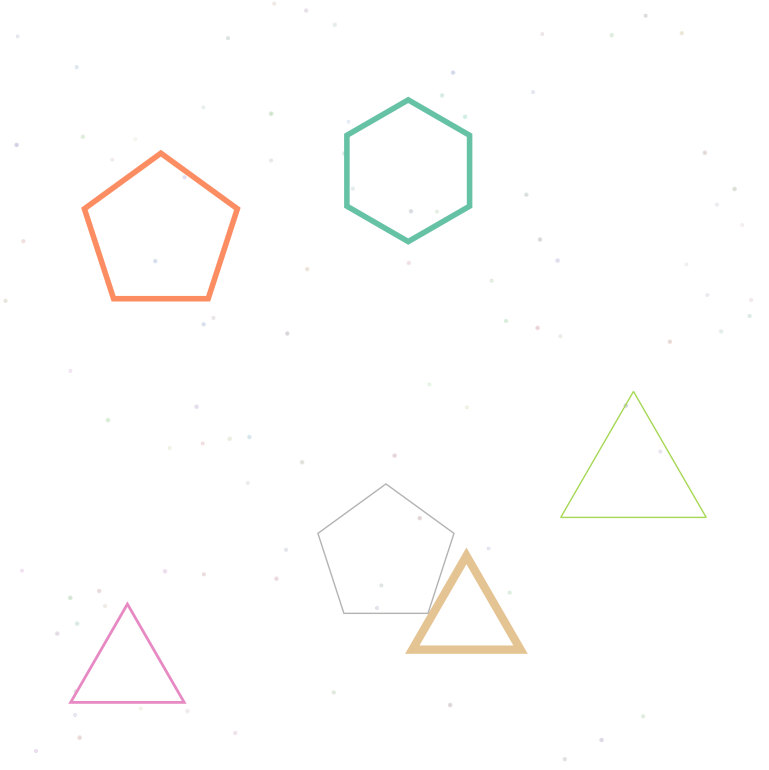[{"shape": "hexagon", "thickness": 2, "radius": 0.46, "center": [0.53, 0.778]}, {"shape": "pentagon", "thickness": 2, "radius": 0.52, "center": [0.209, 0.697]}, {"shape": "triangle", "thickness": 1, "radius": 0.43, "center": [0.165, 0.13]}, {"shape": "triangle", "thickness": 0.5, "radius": 0.55, "center": [0.823, 0.383]}, {"shape": "triangle", "thickness": 3, "radius": 0.41, "center": [0.606, 0.197]}, {"shape": "pentagon", "thickness": 0.5, "radius": 0.46, "center": [0.501, 0.279]}]